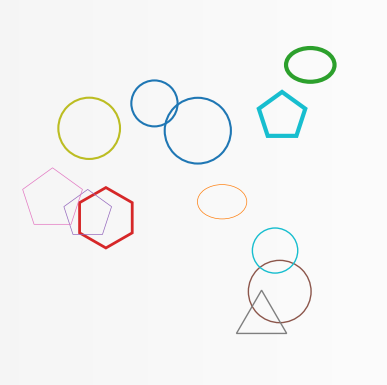[{"shape": "circle", "thickness": 1.5, "radius": 0.3, "center": [0.399, 0.731]}, {"shape": "circle", "thickness": 1.5, "radius": 0.43, "center": [0.51, 0.661]}, {"shape": "oval", "thickness": 0.5, "radius": 0.32, "center": [0.573, 0.476]}, {"shape": "oval", "thickness": 3, "radius": 0.31, "center": [0.801, 0.831]}, {"shape": "hexagon", "thickness": 2, "radius": 0.39, "center": [0.273, 0.434]}, {"shape": "pentagon", "thickness": 0.5, "radius": 0.32, "center": [0.226, 0.443]}, {"shape": "circle", "thickness": 1, "radius": 0.4, "center": [0.722, 0.243]}, {"shape": "pentagon", "thickness": 0.5, "radius": 0.41, "center": [0.136, 0.483]}, {"shape": "triangle", "thickness": 1, "radius": 0.37, "center": [0.675, 0.171]}, {"shape": "circle", "thickness": 1.5, "radius": 0.4, "center": [0.23, 0.667]}, {"shape": "pentagon", "thickness": 3, "radius": 0.32, "center": [0.728, 0.698]}, {"shape": "circle", "thickness": 1, "radius": 0.29, "center": [0.71, 0.349]}]